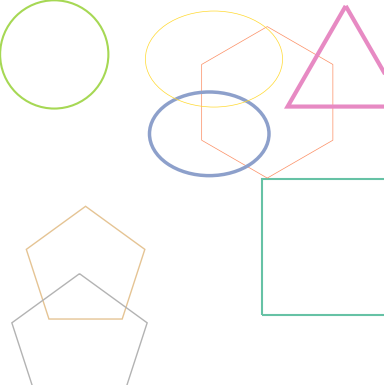[{"shape": "square", "thickness": 1.5, "radius": 0.89, "center": [0.857, 0.358]}, {"shape": "hexagon", "thickness": 0.5, "radius": 0.98, "center": [0.694, 0.734]}, {"shape": "oval", "thickness": 2.5, "radius": 0.78, "center": [0.543, 0.652]}, {"shape": "triangle", "thickness": 3, "radius": 0.87, "center": [0.898, 0.81]}, {"shape": "circle", "thickness": 1.5, "radius": 0.7, "center": [0.141, 0.859]}, {"shape": "oval", "thickness": 0.5, "radius": 0.89, "center": [0.556, 0.847]}, {"shape": "pentagon", "thickness": 1, "radius": 0.81, "center": [0.222, 0.302]}, {"shape": "pentagon", "thickness": 1, "radius": 0.92, "center": [0.207, 0.104]}]